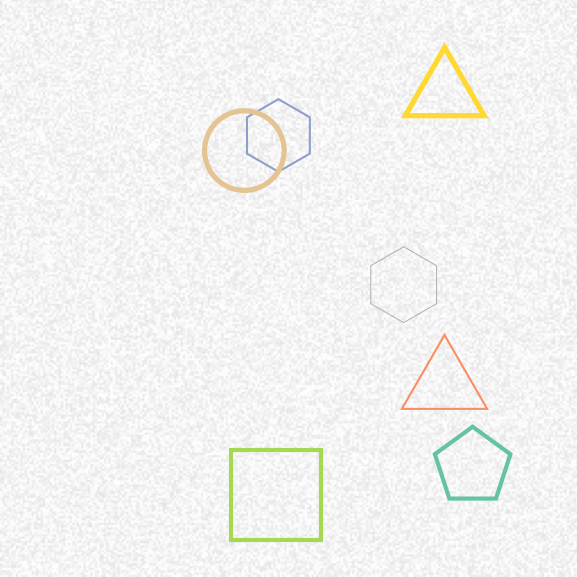[{"shape": "pentagon", "thickness": 2, "radius": 0.34, "center": [0.818, 0.191]}, {"shape": "triangle", "thickness": 1, "radius": 0.43, "center": [0.77, 0.334]}, {"shape": "hexagon", "thickness": 1, "radius": 0.31, "center": [0.482, 0.765]}, {"shape": "square", "thickness": 2, "radius": 0.39, "center": [0.478, 0.142]}, {"shape": "triangle", "thickness": 2.5, "radius": 0.39, "center": [0.77, 0.838]}, {"shape": "circle", "thickness": 2.5, "radius": 0.34, "center": [0.423, 0.738]}, {"shape": "hexagon", "thickness": 0.5, "radius": 0.33, "center": [0.699, 0.506]}]